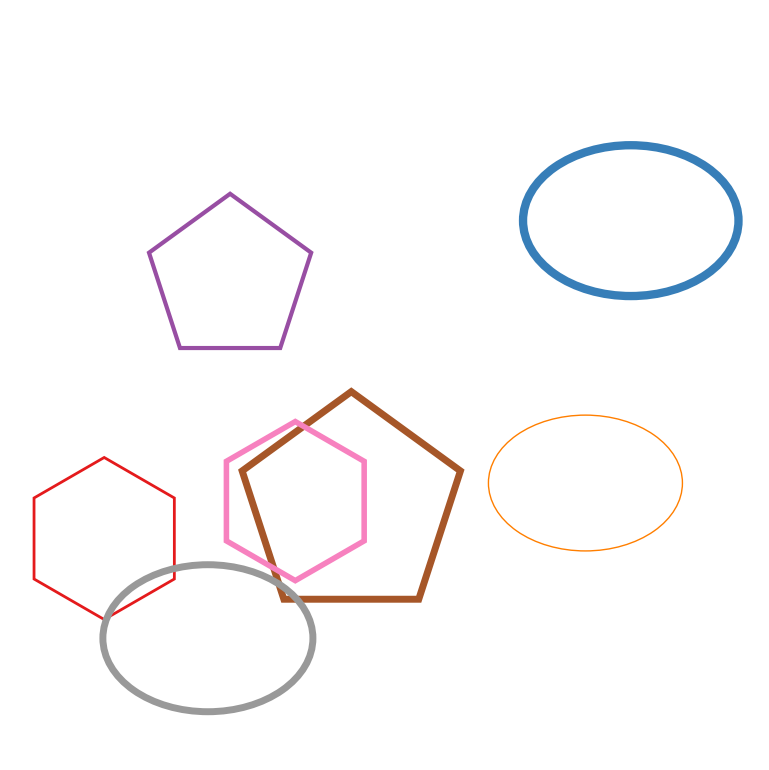[{"shape": "hexagon", "thickness": 1, "radius": 0.53, "center": [0.135, 0.301]}, {"shape": "oval", "thickness": 3, "radius": 0.7, "center": [0.819, 0.713]}, {"shape": "pentagon", "thickness": 1.5, "radius": 0.55, "center": [0.299, 0.638]}, {"shape": "oval", "thickness": 0.5, "radius": 0.63, "center": [0.76, 0.373]}, {"shape": "pentagon", "thickness": 2.5, "radius": 0.75, "center": [0.456, 0.342]}, {"shape": "hexagon", "thickness": 2, "radius": 0.52, "center": [0.383, 0.349]}, {"shape": "oval", "thickness": 2.5, "radius": 0.68, "center": [0.27, 0.171]}]